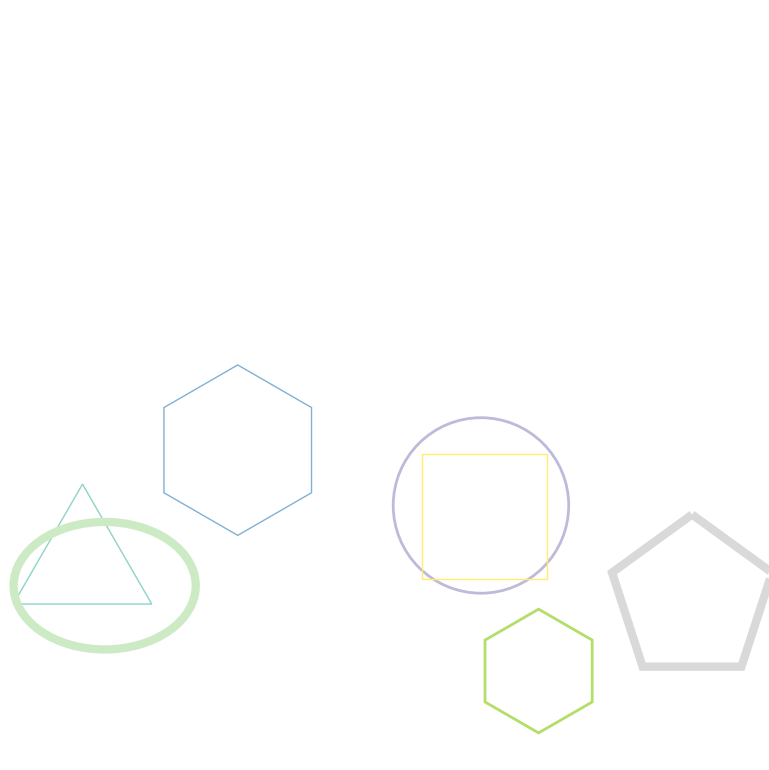[{"shape": "triangle", "thickness": 0.5, "radius": 0.52, "center": [0.107, 0.267]}, {"shape": "circle", "thickness": 1, "radius": 0.57, "center": [0.625, 0.344]}, {"shape": "hexagon", "thickness": 0.5, "radius": 0.55, "center": [0.309, 0.415]}, {"shape": "hexagon", "thickness": 1, "radius": 0.4, "center": [0.699, 0.129]}, {"shape": "pentagon", "thickness": 3, "radius": 0.55, "center": [0.899, 0.223]}, {"shape": "oval", "thickness": 3, "radius": 0.59, "center": [0.136, 0.239]}, {"shape": "square", "thickness": 0.5, "radius": 0.41, "center": [0.629, 0.329]}]